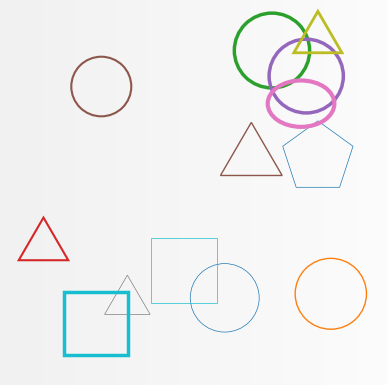[{"shape": "pentagon", "thickness": 0.5, "radius": 0.48, "center": [0.82, 0.591]}, {"shape": "circle", "thickness": 0.5, "radius": 0.44, "center": [0.58, 0.226]}, {"shape": "circle", "thickness": 1, "radius": 0.46, "center": [0.854, 0.237]}, {"shape": "circle", "thickness": 2.5, "radius": 0.49, "center": [0.702, 0.869]}, {"shape": "triangle", "thickness": 1.5, "radius": 0.37, "center": [0.112, 0.361]}, {"shape": "circle", "thickness": 2.5, "radius": 0.48, "center": [0.79, 0.802]}, {"shape": "circle", "thickness": 1.5, "radius": 0.39, "center": [0.261, 0.775]}, {"shape": "triangle", "thickness": 1, "radius": 0.46, "center": [0.649, 0.59]}, {"shape": "oval", "thickness": 3, "radius": 0.43, "center": [0.777, 0.731]}, {"shape": "triangle", "thickness": 0.5, "radius": 0.34, "center": [0.329, 0.217]}, {"shape": "triangle", "thickness": 2, "radius": 0.36, "center": [0.82, 0.899]}, {"shape": "square", "thickness": 0.5, "radius": 0.42, "center": [0.475, 0.298]}, {"shape": "square", "thickness": 2.5, "radius": 0.41, "center": [0.248, 0.16]}]